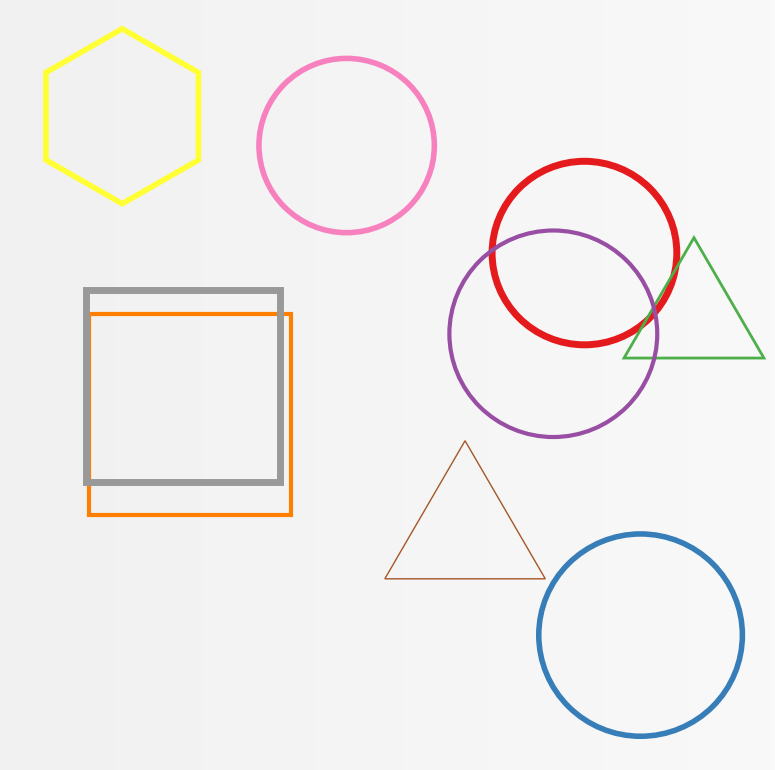[{"shape": "circle", "thickness": 2.5, "radius": 0.6, "center": [0.754, 0.671]}, {"shape": "circle", "thickness": 2, "radius": 0.66, "center": [0.827, 0.175]}, {"shape": "triangle", "thickness": 1, "radius": 0.52, "center": [0.895, 0.587]}, {"shape": "circle", "thickness": 1.5, "radius": 0.67, "center": [0.714, 0.567]}, {"shape": "square", "thickness": 1.5, "radius": 0.65, "center": [0.246, 0.462]}, {"shape": "hexagon", "thickness": 2, "radius": 0.57, "center": [0.158, 0.849]}, {"shape": "triangle", "thickness": 0.5, "radius": 0.6, "center": [0.6, 0.308]}, {"shape": "circle", "thickness": 2, "radius": 0.57, "center": [0.447, 0.811]}, {"shape": "square", "thickness": 2.5, "radius": 0.62, "center": [0.236, 0.499]}]